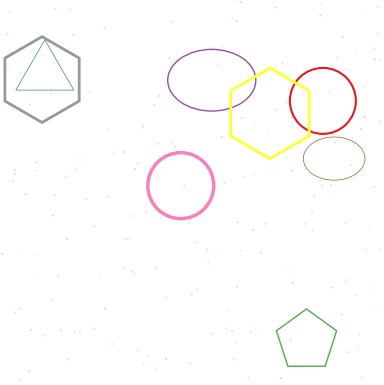[{"shape": "circle", "thickness": 1.5, "radius": 0.43, "center": [0.839, 0.738]}, {"shape": "triangle", "thickness": 0.5, "radius": 0.43, "center": [0.116, 0.809]}, {"shape": "pentagon", "thickness": 1, "radius": 0.41, "center": [0.796, 0.115]}, {"shape": "oval", "thickness": 1, "radius": 0.57, "center": [0.55, 0.792]}, {"shape": "hexagon", "thickness": 2, "radius": 0.59, "center": [0.701, 0.705]}, {"shape": "oval", "thickness": 0.5, "radius": 0.4, "center": [0.868, 0.588]}, {"shape": "circle", "thickness": 2.5, "radius": 0.43, "center": [0.47, 0.518]}, {"shape": "hexagon", "thickness": 2, "radius": 0.56, "center": [0.109, 0.793]}]